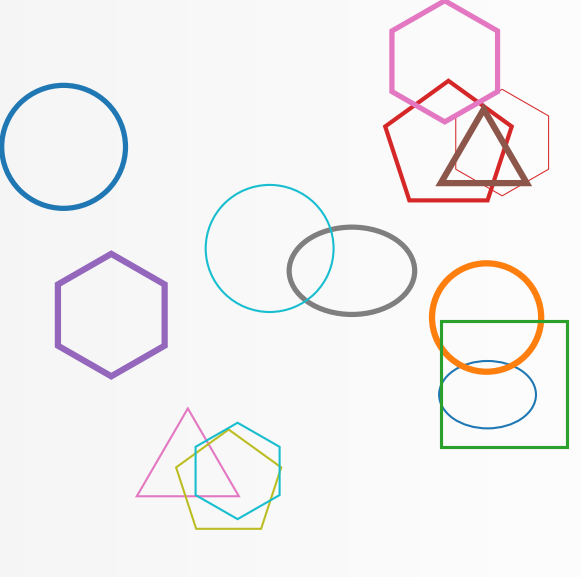[{"shape": "oval", "thickness": 1, "radius": 0.42, "center": [0.839, 0.316]}, {"shape": "circle", "thickness": 2.5, "radius": 0.53, "center": [0.109, 0.745]}, {"shape": "circle", "thickness": 3, "radius": 0.47, "center": [0.837, 0.449]}, {"shape": "square", "thickness": 1.5, "radius": 0.55, "center": [0.867, 0.334]}, {"shape": "pentagon", "thickness": 2, "radius": 0.57, "center": [0.772, 0.745]}, {"shape": "hexagon", "thickness": 0.5, "radius": 0.46, "center": [0.864, 0.752]}, {"shape": "hexagon", "thickness": 3, "radius": 0.53, "center": [0.191, 0.454]}, {"shape": "triangle", "thickness": 3, "radius": 0.43, "center": [0.832, 0.725]}, {"shape": "triangle", "thickness": 1, "radius": 0.51, "center": [0.323, 0.19]}, {"shape": "hexagon", "thickness": 2.5, "radius": 0.52, "center": [0.765, 0.893]}, {"shape": "oval", "thickness": 2.5, "radius": 0.54, "center": [0.605, 0.53]}, {"shape": "pentagon", "thickness": 1, "radius": 0.48, "center": [0.393, 0.16]}, {"shape": "hexagon", "thickness": 1, "radius": 0.42, "center": [0.409, 0.184]}, {"shape": "circle", "thickness": 1, "radius": 0.55, "center": [0.464, 0.569]}]